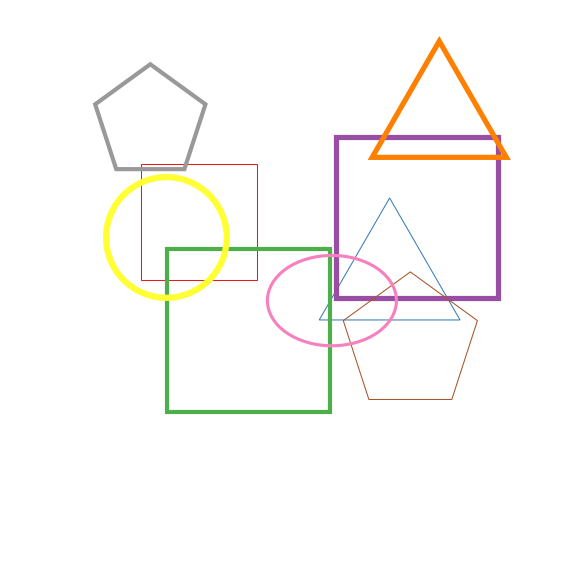[{"shape": "square", "thickness": 0.5, "radius": 0.5, "center": [0.345, 0.615]}, {"shape": "triangle", "thickness": 0.5, "radius": 0.7, "center": [0.675, 0.516]}, {"shape": "square", "thickness": 2, "radius": 0.7, "center": [0.43, 0.427]}, {"shape": "square", "thickness": 2.5, "radius": 0.7, "center": [0.722, 0.622]}, {"shape": "triangle", "thickness": 2.5, "radius": 0.67, "center": [0.761, 0.794]}, {"shape": "circle", "thickness": 3, "radius": 0.52, "center": [0.288, 0.588]}, {"shape": "pentagon", "thickness": 0.5, "radius": 0.61, "center": [0.711, 0.406]}, {"shape": "oval", "thickness": 1.5, "radius": 0.56, "center": [0.575, 0.479]}, {"shape": "pentagon", "thickness": 2, "radius": 0.5, "center": [0.26, 0.787]}]